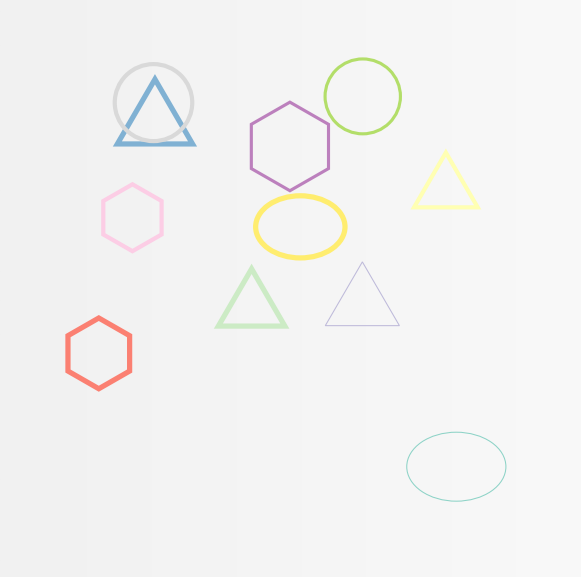[{"shape": "oval", "thickness": 0.5, "radius": 0.43, "center": [0.785, 0.191]}, {"shape": "triangle", "thickness": 2, "radius": 0.32, "center": [0.767, 0.672]}, {"shape": "triangle", "thickness": 0.5, "radius": 0.37, "center": [0.623, 0.472]}, {"shape": "hexagon", "thickness": 2.5, "radius": 0.31, "center": [0.17, 0.387]}, {"shape": "triangle", "thickness": 2.5, "radius": 0.37, "center": [0.267, 0.787]}, {"shape": "circle", "thickness": 1.5, "radius": 0.32, "center": [0.624, 0.832]}, {"shape": "hexagon", "thickness": 2, "radius": 0.29, "center": [0.228, 0.622]}, {"shape": "circle", "thickness": 2, "radius": 0.33, "center": [0.264, 0.821]}, {"shape": "hexagon", "thickness": 1.5, "radius": 0.38, "center": [0.499, 0.746]}, {"shape": "triangle", "thickness": 2.5, "radius": 0.33, "center": [0.433, 0.468]}, {"shape": "oval", "thickness": 2.5, "radius": 0.38, "center": [0.517, 0.606]}]